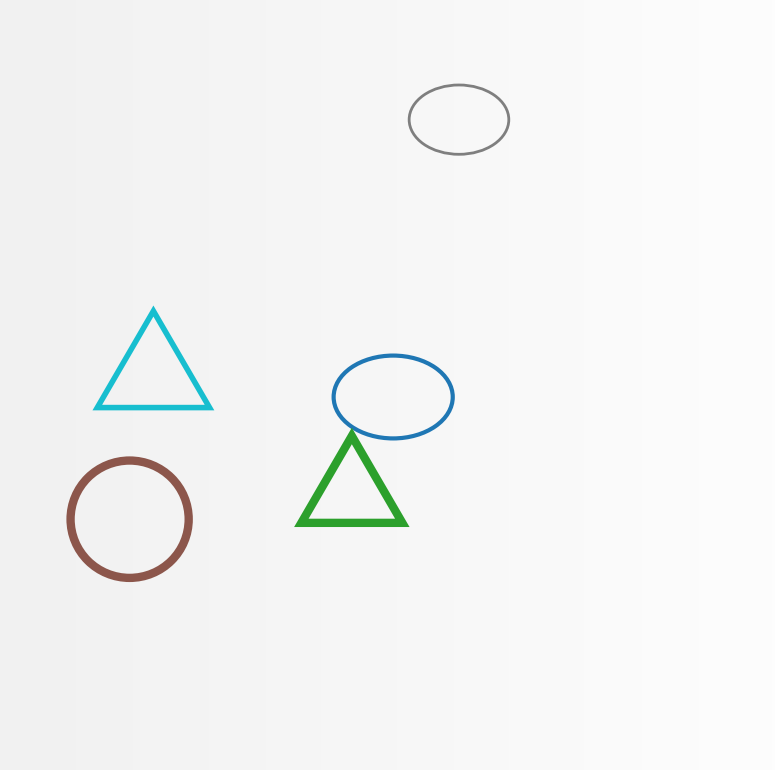[{"shape": "oval", "thickness": 1.5, "radius": 0.38, "center": [0.507, 0.484]}, {"shape": "triangle", "thickness": 3, "radius": 0.38, "center": [0.454, 0.359]}, {"shape": "circle", "thickness": 3, "radius": 0.38, "center": [0.167, 0.326]}, {"shape": "oval", "thickness": 1, "radius": 0.32, "center": [0.592, 0.845]}, {"shape": "triangle", "thickness": 2, "radius": 0.42, "center": [0.198, 0.512]}]